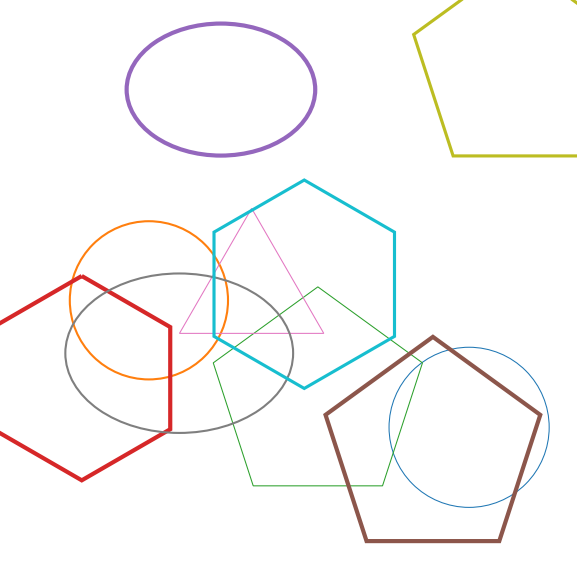[{"shape": "circle", "thickness": 0.5, "radius": 0.69, "center": [0.812, 0.259]}, {"shape": "circle", "thickness": 1, "radius": 0.68, "center": [0.258, 0.479]}, {"shape": "pentagon", "thickness": 0.5, "radius": 0.95, "center": [0.55, 0.312]}, {"shape": "hexagon", "thickness": 2, "radius": 0.88, "center": [0.142, 0.344]}, {"shape": "oval", "thickness": 2, "radius": 0.82, "center": [0.383, 0.844]}, {"shape": "pentagon", "thickness": 2, "radius": 0.98, "center": [0.75, 0.22]}, {"shape": "triangle", "thickness": 0.5, "radius": 0.72, "center": [0.436, 0.494]}, {"shape": "oval", "thickness": 1, "radius": 0.99, "center": [0.31, 0.388]}, {"shape": "pentagon", "thickness": 1.5, "radius": 0.94, "center": [0.895, 0.881]}, {"shape": "hexagon", "thickness": 1.5, "radius": 0.9, "center": [0.527, 0.507]}]